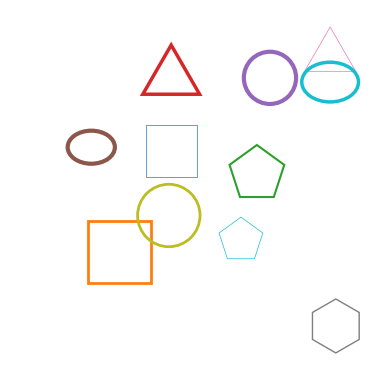[{"shape": "square", "thickness": 0.5, "radius": 0.33, "center": [0.446, 0.608]}, {"shape": "square", "thickness": 2, "radius": 0.4, "center": [0.311, 0.345]}, {"shape": "pentagon", "thickness": 1.5, "radius": 0.37, "center": [0.667, 0.549]}, {"shape": "triangle", "thickness": 2.5, "radius": 0.43, "center": [0.445, 0.798]}, {"shape": "circle", "thickness": 3, "radius": 0.34, "center": [0.701, 0.798]}, {"shape": "oval", "thickness": 3, "radius": 0.31, "center": [0.237, 0.618]}, {"shape": "triangle", "thickness": 0.5, "radius": 0.38, "center": [0.857, 0.853]}, {"shape": "hexagon", "thickness": 1, "radius": 0.35, "center": [0.872, 0.153]}, {"shape": "circle", "thickness": 2, "radius": 0.41, "center": [0.438, 0.44]}, {"shape": "oval", "thickness": 2.5, "radius": 0.37, "center": [0.857, 0.787]}, {"shape": "pentagon", "thickness": 0.5, "radius": 0.3, "center": [0.626, 0.376]}]